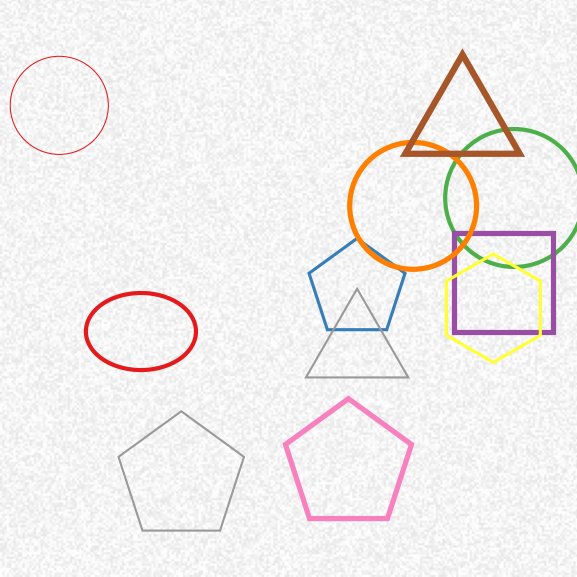[{"shape": "circle", "thickness": 0.5, "radius": 0.42, "center": [0.103, 0.817]}, {"shape": "oval", "thickness": 2, "radius": 0.48, "center": [0.244, 0.425]}, {"shape": "pentagon", "thickness": 1.5, "radius": 0.44, "center": [0.618, 0.499]}, {"shape": "circle", "thickness": 2, "radius": 0.6, "center": [0.89, 0.656]}, {"shape": "square", "thickness": 2.5, "radius": 0.43, "center": [0.872, 0.51]}, {"shape": "circle", "thickness": 2.5, "radius": 0.55, "center": [0.715, 0.643]}, {"shape": "hexagon", "thickness": 1.5, "radius": 0.47, "center": [0.854, 0.466]}, {"shape": "triangle", "thickness": 3, "radius": 0.57, "center": [0.801, 0.79]}, {"shape": "pentagon", "thickness": 2.5, "radius": 0.57, "center": [0.603, 0.194]}, {"shape": "triangle", "thickness": 1, "radius": 0.51, "center": [0.618, 0.397]}, {"shape": "pentagon", "thickness": 1, "radius": 0.57, "center": [0.314, 0.173]}]